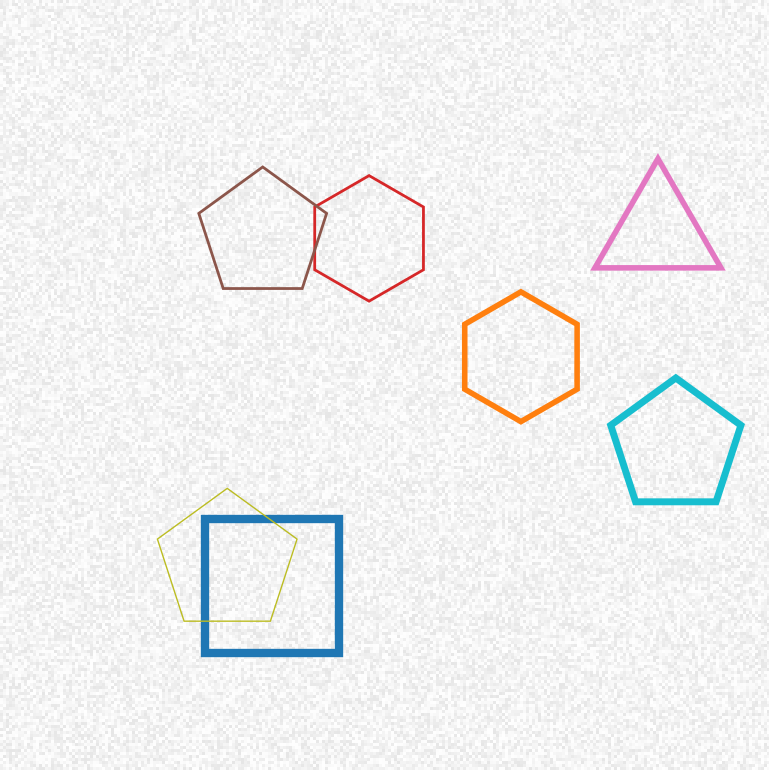[{"shape": "square", "thickness": 3, "radius": 0.43, "center": [0.353, 0.239]}, {"shape": "hexagon", "thickness": 2, "radius": 0.42, "center": [0.677, 0.537]}, {"shape": "hexagon", "thickness": 1, "radius": 0.41, "center": [0.479, 0.69]}, {"shape": "pentagon", "thickness": 1, "radius": 0.44, "center": [0.341, 0.696]}, {"shape": "triangle", "thickness": 2, "radius": 0.47, "center": [0.854, 0.699]}, {"shape": "pentagon", "thickness": 0.5, "radius": 0.48, "center": [0.295, 0.27]}, {"shape": "pentagon", "thickness": 2.5, "radius": 0.44, "center": [0.878, 0.42]}]